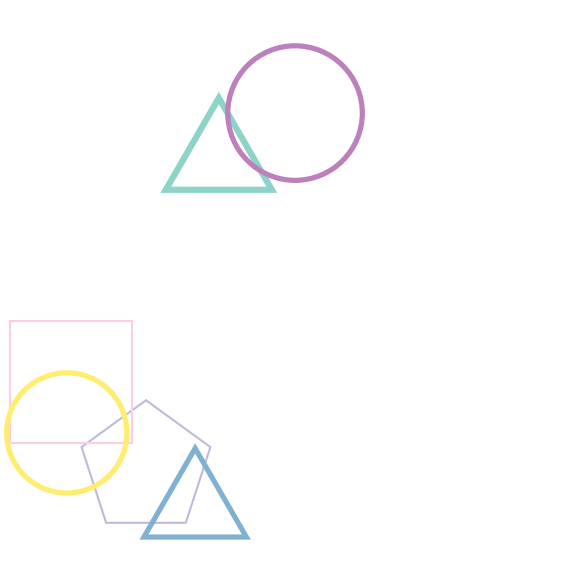[{"shape": "triangle", "thickness": 3, "radius": 0.53, "center": [0.379, 0.724]}, {"shape": "pentagon", "thickness": 1, "radius": 0.59, "center": [0.253, 0.189]}, {"shape": "triangle", "thickness": 2.5, "radius": 0.51, "center": [0.338, 0.12]}, {"shape": "square", "thickness": 1, "radius": 0.53, "center": [0.123, 0.337]}, {"shape": "circle", "thickness": 2.5, "radius": 0.58, "center": [0.511, 0.803]}, {"shape": "circle", "thickness": 2.5, "radius": 0.52, "center": [0.116, 0.25]}]